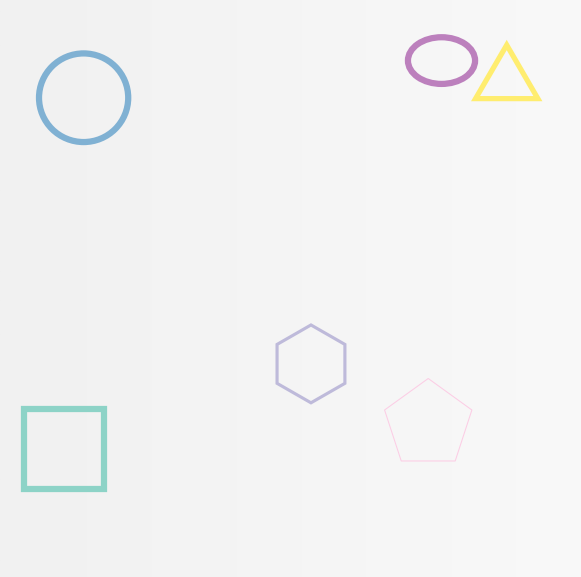[{"shape": "square", "thickness": 3, "radius": 0.35, "center": [0.11, 0.222]}, {"shape": "hexagon", "thickness": 1.5, "radius": 0.34, "center": [0.535, 0.369]}, {"shape": "circle", "thickness": 3, "radius": 0.38, "center": [0.144, 0.83]}, {"shape": "pentagon", "thickness": 0.5, "radius": 0.39, "center": [0.737, 0.265]}, {"shape": "oval", "thickness": 3, "radius": 0.29, "center": [0.76, 0.894]}, {"shape": "triangle", "thickness": 2.5, "radius": 0.31, "center": [0.872, 0.859]}]